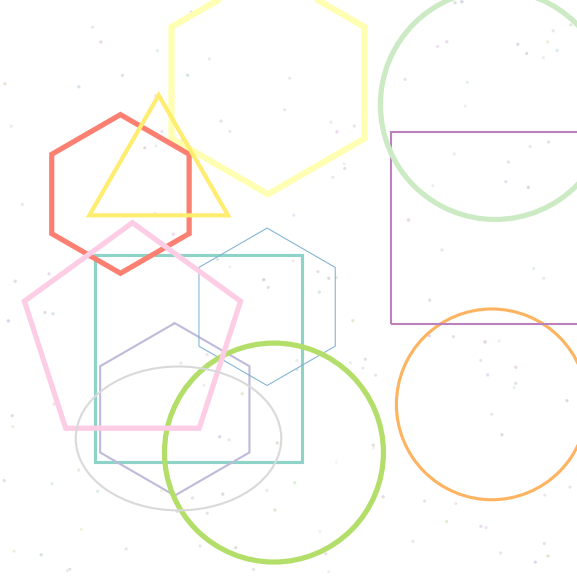[{"shape": "square", "thickness": 1.5, "radius": 0.9, "center": [0.343, 0.378]}, {"shape": "hexagon", "thickness": 3, "radius": 0.96, "center": [0.464, 0.856]}, {"shape": "hexagon", "thickness": 1, "radius": 0.75, "center": [0.303, 0.29]}, {"shape": "hexagon", "thickness": 2.5, "radius": 0.69, "center": [0.209, 0.663]}, {"shape": "hexagon", "thickness": 0.5, "radius": 0.68, "center": [0.463, 0.468]}, {"shape": "circle", "thickness": 1.5, "radius": 0.83, "center": [0.852, 0.299]}, {"shape": "circle", "thickness": 2.5, "radius": 0.95, "center": [0.474, 0.215]}, {"shape": "pentagon", "thickness": 2.5, "radius": 0.98, "center": [0.229, 0.417]}, {"shape": "oval", "thickness": 1, "radius": 0.89, "center": [0.309, 0.24]}, {"shape": "square", "thickness": 1, "radius": 0.83, "center": [0.842, 0.604]}, {"shape": "circle", "thickness": 2.5, "radius": 0.99, "center": [0.857, 0.818]}, {"shape": "triangle", "thickness": 2, "radius": 0.69, "center": [0.275, 0.696]}]